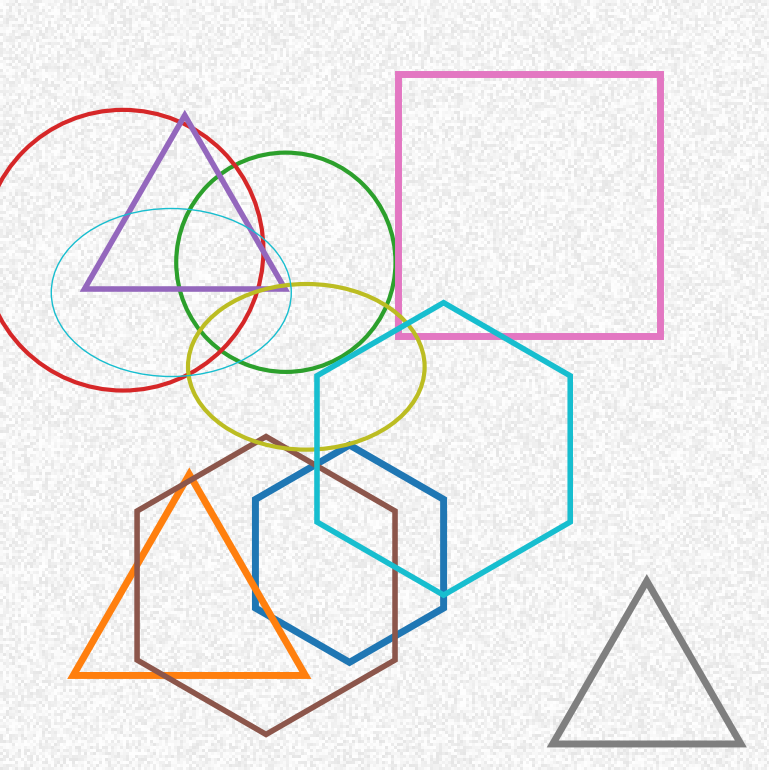[{"shape": "hexagon", "thickness": 2.5, "radius": 0.71, "center": [0.454, 0.281]}, {"shape": "triangle", "thickness": 2.5, "radius": 0.87, "center": [0.246, 0.21]}, {"shape": "circle", "thickness": 1.5, "radius": 0.71, "center": [0.371, 0.659]}, {"shape": "circle", "thickness": 1.5, "radius": 0.91, "center": [0.16, 0.675]}, {"shape": "triangle", "thickness": 2, "radius": 0.75, "center": [0.24, 0.7]}, {"shape": "hexagon", "thickness": 2, "radius": 0.97, "center": [0.346, 0.24]}, {"shape": "square", "thickness": 2.5, "radius": 0.85, "center": [0.687, 0.733]}, {"shape": "triangle", "thickness": 2.5, "radius": 0.71, "center": [0.84, 0.104]}, {"shape": "oval", "thickness": 1.5, "radius": 0.77, "center": [0.398, 0.524]}, {"shape": "hexagon", "thickness": 2, "radius": 0.95, "center": [0.576, 0.417]}, {"shape": "oval", "thickness": 0.5, "radius": 0.78, "center": [0.222, 0.62]}]